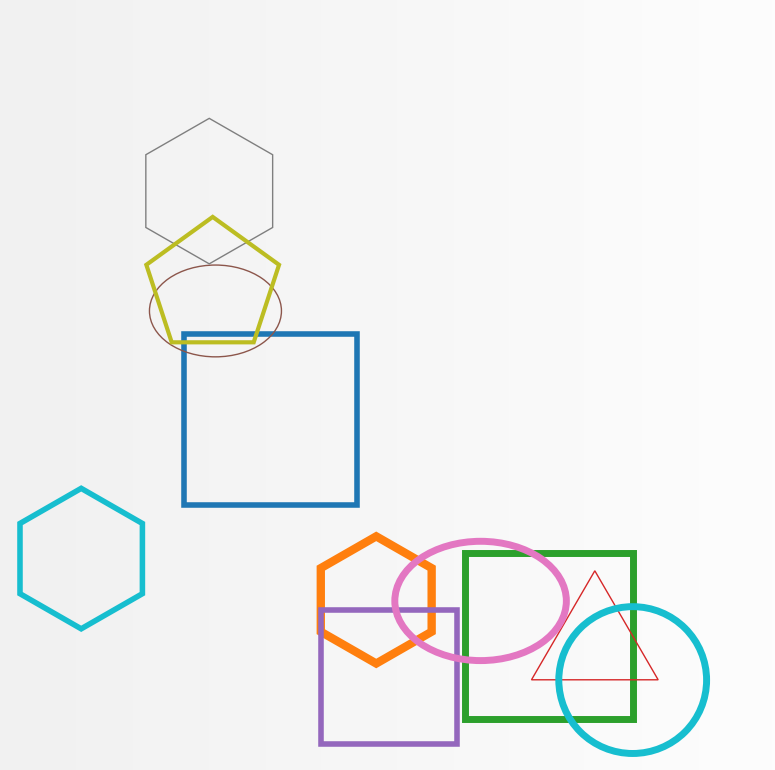[{"shape": "square", "thickness": 2, "radius": 0.56, "center": [0.349, 0.455]}, {"shape": "hexagon", "thickness": 3, "radius": 0.41, "center": [0.485, 0.221]}, {"shape": "square", "thickness": 2.5, "radius": 0.54, "center": [0.708, 0.173]}, {"shape": "triangle", "thickness": 0.5, "radius": 0.47, "center": [0.768, 0.164]}, {"shape": "square", "thickness": 2, "radius": 0.44, "center": [0.502, 0.121]}, {"shape": "oval", "thickness": 0.5, "radius": 0.43, "center": [0.278, 0.596]}, {"shape": "oval", "thickness": 2.5, "radius": 0.55, "center": [0.62, 0.22]}, {"shape": "hexagon", "thickness": 0.5, "radius": 0.47, "center": [0.27, 0.752]}, {"shape": "pentagon", "thickness": 1.5, "radius": 0.45, "center": [0.274, 0.628]}, {"shape": "hexagon", "thickness": 2, "radius": 0.46, "center": [0.105, 0.275]}, {"shape": "circle", "thickness": 2.5, "radius": 0.48, "center": [0.816, 0.117]}]